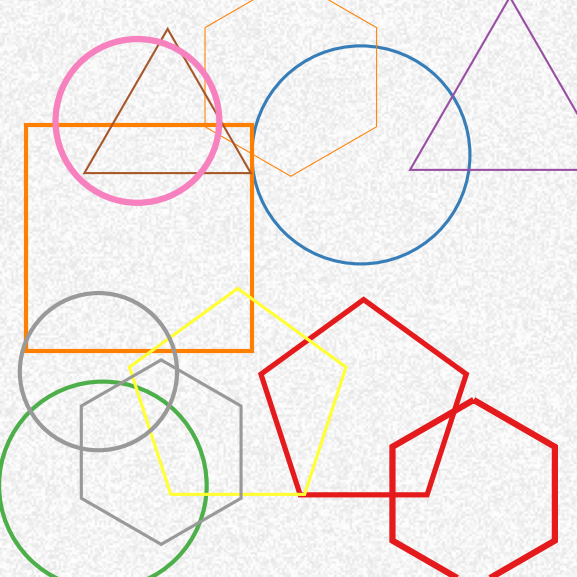[{"shape": "hexagon", "thickness": 3, "radius": 0.81, "center": [0.82, 0.144]}, {"shape": "pentagon", "thickness": 2.5, "radius": 0.93, "center": [0.63, 0.293]}, {"shape": "circle", "thickness": 1.5, "radius": 0.94, "center": [0.625, 0.731]}, {"shape": "circle", "thickness": 2, "radius": 0.9, "center": [0.178, 0.159]}, {"shape": "triangle", "thickness": 1, "radius": 1.0, "center": [0.883, 0.805]}, {"shape": "hexagon", "thickness": 0.5, "radius": 0.86, "center": [0.504, 0.865]}, {"shape": "square", "thickness": 2, "radius": 0.98, "center": [0.241, 0.587]}, {"shape": "pentagon", "thickness": 1.5, "radius": 0.99, "center": [0.412, 0.303]}, {"shape": "triangle", "thickness": 1, "radius": 0.83, "center": [0.29, 0.783]}, {"shape": "circle", "thickness": 3, "radius": 0.71, "center": [0.238, 0.79]}, {"shape": "circle", "thickness": 2, "radius": 0.68, "center": [0.17, 0.356]}, {"shape": "hexagon", "thickness": 1.5, "radius": 0.8, "center": [0.279, 0.216]}]